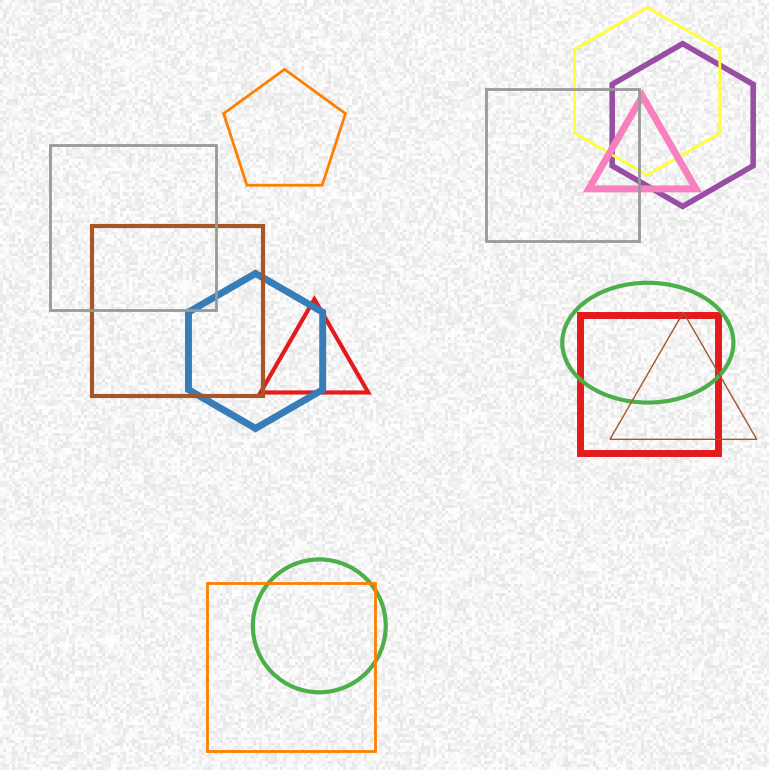[{"shape": "triangle", "thickness": 1.5, "radius": 0.4, "center": [0.408, 0.531]}, {"shape": "square", "thickness": 2.5, "radius": 0.45, "center": [0.843, 0.501]}, {"shape": "hexagon", "thickness": 2.5, "radius": 0.5, "center": [0.332, 0.544]}, {"shape": "circle", "thickness": 1.5, "radius": 0.43, "center": [0.415, 0.187]}, {"shape": "oval", "thickness": 1.5, "radius": 0.56, "center": [0.841, 0.555]}, {"shape": "hexagon", "thickness": 2, "radius": 0.53, "center": [0.887, 0.838]}, {"shape": "square", "thickness": 1, "radius": 0.55, "center": [0.378, 0.134]}, {"shape": "pentagon", "thickness": 1, "radius": 0.42, "center": [0.37, 0.827]}, {"shape": "hexagon", "thickness": 1, "radius": 0.54, "center": [0.841, 0.881]}, {"shape": "square", "thickness": 1.5, "radius": 0.55, "center": [0.231, 0.596]}, {"shape": "triangle", "thickness": 0.5, "radius": 0.55, "center": [0.887, 0.484]}, {"shape": "triangle", "thickness": 2.5, "radius": 0.4, "center": [0.834, 0.795]}, {"shape": "square", "thickness": 1, "radius": 0.5, "center": [0.73, 0.786]}, {"shape": "square", "thickness": 1, "radius": 0.54, "center": [0.173, 0.704]}]